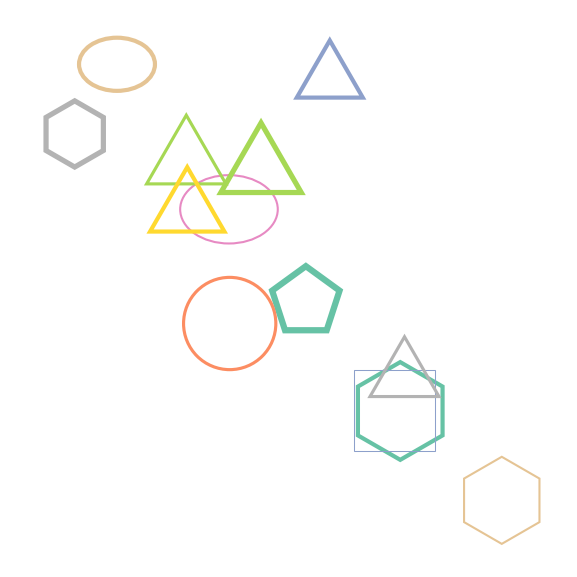[{"shape": "hexagon", "thickness": 2, "radius": 0.42, "center": [0.693, 0.287]}, {"shape": "pentagon", "thickness": 3, "radius": 0.31, "center": [0.53, 0.477]}, {"shape": "circle", "thickness": 1.5, "radius": 0.4, "center": [0.398, 0.439]}, {"shape": "square", "thickness": 0.5, "radius": 0.35, "center": [0.683, 0.289]}, {"shape": "triangle", "thickness": 2, "radius": 0.33, "center": [0.571, 0.863]}, {"shape": "oval", "thickness": 1, "radius": 0.42, "center": [0.396, 0.637]}, {"shape": "triangle", "thickness": 1.5, "radius": 0.4, "center": [0.323, 0.72]}, {"shape": "triangle", "thickness": 2.5, "radius": 0.4, "center": [0.452, 0.706]}, {"shape": "triangle", "thickness": 2, "radius": 0.37, "center": [0.324, 0.635]}, {"shape": "oval", "thickness": 2, "radius": 0.33, "center": [0.203, 0.888]}, {"shape": "hexagon", "thickness": 1, "radius": 0.38, "center": [0.869, 0.133]}, {"shape": "triangle", "thickness": 1.5, "radius": 0.34, "center": [0.7, 0.347]}, {"shape": "hexagon", "thickness": 2.5, "radius": 0.29, "center": [0.129, 0.767]}]